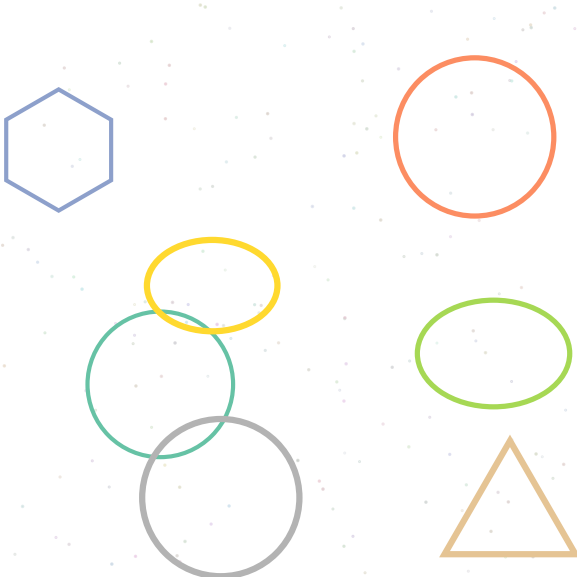[{"shape": "circle", "thickness": 2, "radius": 0.63, "center": [0.278, 0.334]}, {"shape": "circle", "thickness": 2.5, "radius": 0.68, "center": [0.822, 0.762]}, {"shape": "hexagon", "thickness": 2, "radius": 0.52, "center": [0.102, 0.739]}, {"shape": "oval", "thickness": 2.5, "radius": 0.66, "center": [0.855, 0.387]}, {"shape": "oval", "thickness": 3, "radius": 0.57, "center": [0.367, 0.505]}, {"shape": "triangle", "thickness": 3, "radius": 0.65, "center": [0.883, 0.105]}, {"shape": "circle", "thickness": 3, "radius": 0.68, "center": [0.382, 0.137]}]